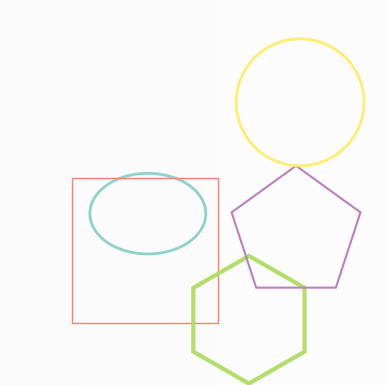[{"shape": "oval", "thickness": 2, "radius": 0.75, "center": [0.381, 0.445]}, {"shape": "square", "thickness": 1, "radius": 0.94, "center": [0.374, 0.349]}, {"shape": "hexagon", "thickness": 3, "radius": 0.83, "center": [0.642, 0.17]}, {"shape": "pentagon", "thickness": 1.5, "radius": 0.87, "center": [0.764, 0.394]}, {"shape": "circle", "thickness": 2, "radius": 0.82, "center": [0.774, 0.734]}]